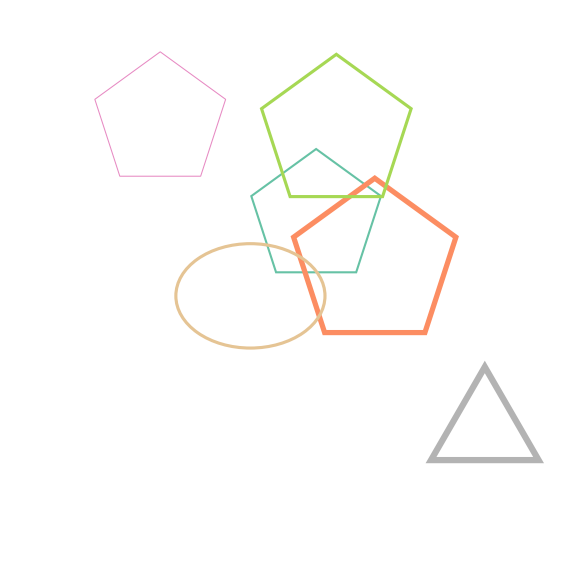[{"shape": "pentagon", "thickness": 1, "radius": 0.59, "center": [0.547, 0.623]}, {"shape": "pentagon", "thickness": 2.5, "radius": 0.74, "center": [0.649, 0.543]}, {"shape": "pentagon", "thickness": 0.5, "radius": 0.6, "center": [0.277, 0.79]}, {"shape": "pentagon", "thickness": 1.5, "radius": 0.68, "center": [0.582, 0.769]}, {"shape": "oval", "thickness": 1.5, "radius": 0.65, "center": [0.434, 0.487]}, {"shape": "triangle", "thickness": 3, "radius": 0.54, "center": [0.839, 0.256]}]